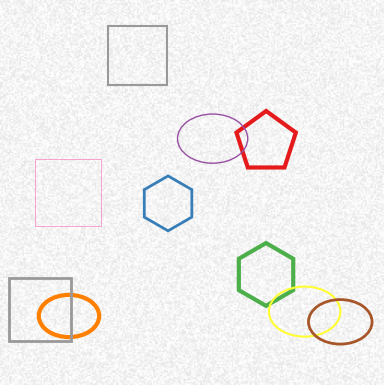[{"shape": "pentagon", "thickness": 3, "radius": 0.41, "center": [0.691, 0.631]}, {"shape": "hexagon", "thickness": 2, "radius": 0.36, "center": [0.437, 0.472]}, {"shape": "hexagon", "thickness": 3, "radius": 0.41, "center": [0.691, 0.287]}, {"shape": "oval", "thickness": 1, "radius": 0.46, "center": [0.552, 0.64]}, {"shape": "oval", "thickness": 3, "radius": 0.39, "center": [0.179, 0.179]}, {"shape": "oval", "thickness": 1.5, "radius": 0.46, "center": [0.791, 0.191]}, {"shape": "oval", "thickness": 2, "radius": 0.41, "center": [0.884, 0.164]}, {"shape": "square", "thickness": 0.5, "radius": 0.43, "center": [0.176, 0.5]}, {"shape": "square", "thickness": 2, "radius": 0.4, "center": [0.104, 0.196]}, {"shape": "square", "thickness": 1.5, "radius": 0.38, "center": [0.357, 0.855]}]